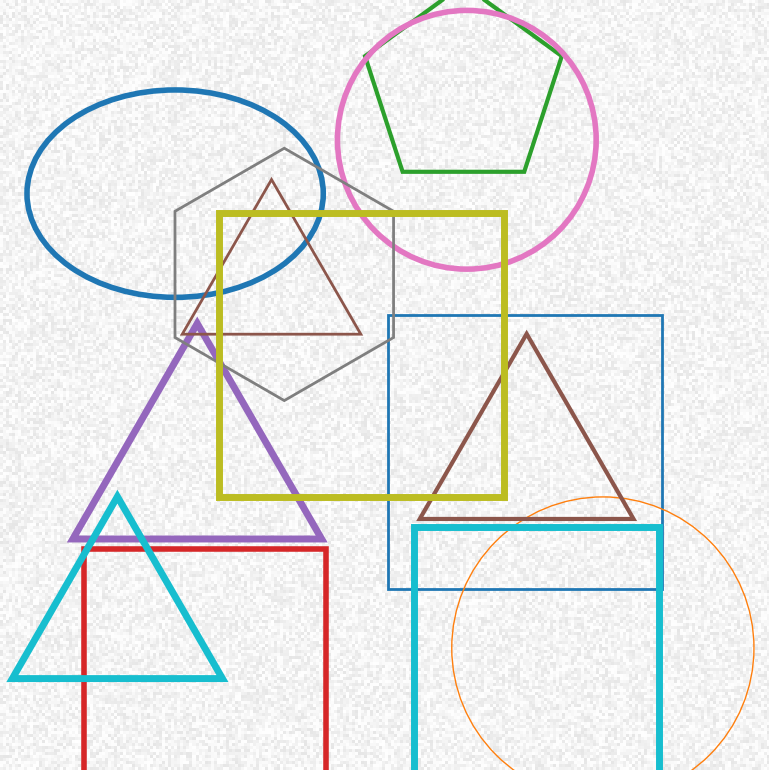[{"shape": "square", "thickness": 1, "radius": 0.89, "center": [0.681, 0.412]}, {"shape": "oval", "thickness": 2, "radius": 0.96, "center": [0.227, 0.749]}, {"shape": "circle", "thickness": 0.5, "radius": 0.98, "center": [0.783, 0.158]}, {"shape": "pentagon", "thickness": 1.5, "radius": 0.67, "center": [0.602, 0.886]}, {"shape": "square", "thickness": 2, "radius": 0.79, "center": [0.266, 0.13]}, {"shape": "triangle", "thickness": 2.5, "radius": 0.93, "center": [0.256, 0.393]}, {"shape": "triangle", "thickness": 1, "radius": 0.67, "center": [0.353, 0.633]}, {"shape": "triangle", "thickness": 1.5, "radius": 0.8, "center": [0.684, 0.406]}, {"shape": "circle", "thickness": 2, "radius": 0.84, "center": [0.606, 0.818]}, {"shape": "hexagon", "thickness": 1, "radius": 0.82, "center": [0.369, 0.644]}, {"shape": "square", "thickness": 2.5, "radius": 0.92, "center": [0.469, 0.539]}, {"shape": "square", "thickness": 2.5, "radius": 0.79, "center": [0.697, 0.157]}, {"shape": "triangle", "thickness": 2.5, "radius": 0.79, "center": [0.152, 0.197]}]